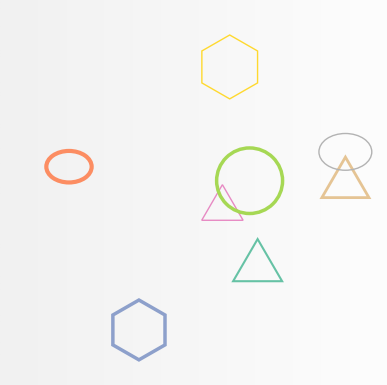[{"shape": "triangle", "thickness": 1.5, "radius": 0.36, "center": [0.665, 0.306]}, {"shape": "oval", "thickness": 3, "radius": 0.29, "center": [0.178, 0.567]}, {"shape": "hexagon", "thickness": 2.5, "radius": 0.39, "center": [0.359, 0.143]}, {"shape": "triangle", "thickness": 1, "radius": 0.31, "center": [0.574, 0.459]}, {"shape": "circle", "thickness": 2.5, "radius": 0.43, "center": [0.644, 0.531]}, {"shape": "hexagon", "thickness": 1, "radius": 0.41, "center": [0.593, 0.826]}, {"shape": "triangle", "thickness": 2, "radius": 0.35, "center": [0.891, 0.522]}, {"shape": "oval", "thickness": 1, "radius": 0.34, "center": [0.891, 0.606]}]